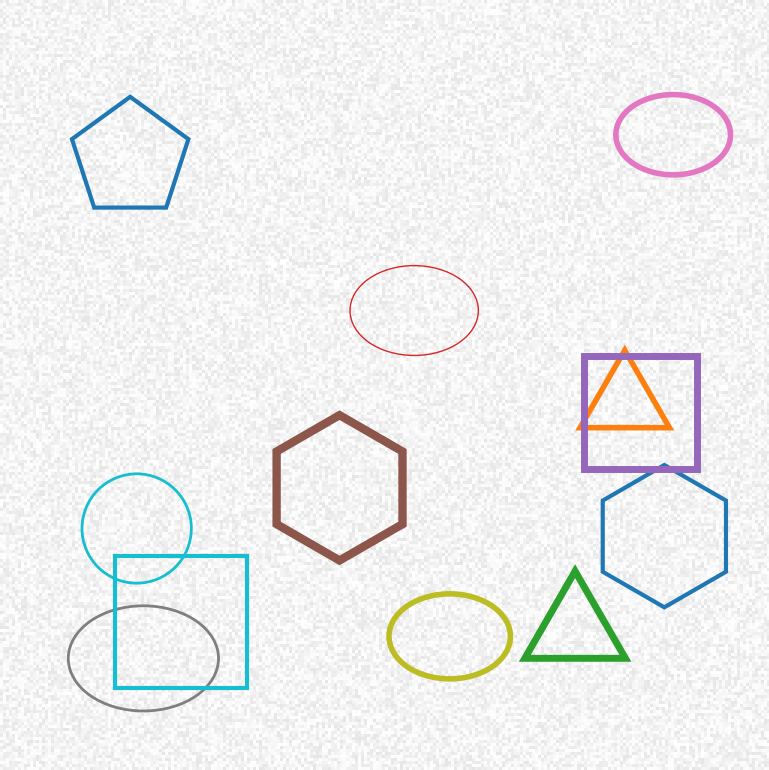[{"shape": "pentagon", "thickness": 1.5, "radius": 0.4, "center": [0.169, 0.795]}, {"shape": "hexagon", "thickness": 1.5, "radius": 0.46, "center": [0.863, 0.304]}, {"shape": "triangle", "thickness": 2, "radius": 0.34, "center": [0.811, 0.478]}, {"shape": "triangle", "thickness": 2.5, "radius": 0.38, "center": [0.747, 0.183]}, {"shape": "oval", "thickness": 0.5, "radius": 0.42, "center": [0.538, 0.597]}, {"shape": "square", "thickness": 2.5, "radius": 0.37, "center": [0.832, 0.464]}, {"shape": "hexagon", "thickness": 3, "radius": 0.47, "center": [0.441, 0.366]}, {"shape": "oval", "thickness": 2, "radius": 0.37, "center": [0.874, 0.825]}, {"shape": "oval", "thickness": 1, "radius": 0.49, "center": [0.186, 0.145]}, {"shape": "oval", "thickness": 2, "radius": 0.39, "center": [0.584, 0.174]}, {"shape": "square", "thickness": 1.5, "radius": 0.43, "center": [0.235, 0.193]}, {"shape": "circle", "thickness": 1, "radius": 0.35, "center": [0.177, 0.314]}]